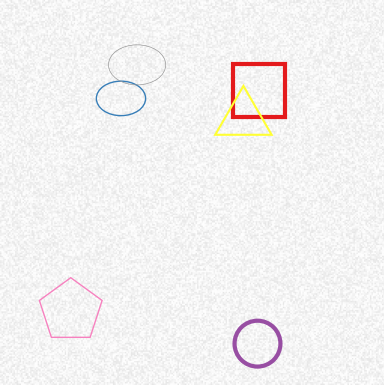[{"shape": "square", "thickness": 3, "radius": 0.34, "center": [0.673, 0.765]}, {"shape": "oval", "thickness": 1, "radius": 0.32, "center": [0.314, 0.744]}, {"shape": "circle", "thickness": 3, "radius": 0.3, "center": [0.669, 0.107]}, {"shape": "triangle", "thickness": 1.5, "radius": 0.42, "center": [0.632, 0.692]}, {"shape": "pentagon", "thickness": 1, "radius": 0.43, "center": [0.184, 0.193]}, {"shape": "oval", "thickness": 0.5, "radius": 0.37, "center": [0.356, 0.832]}]